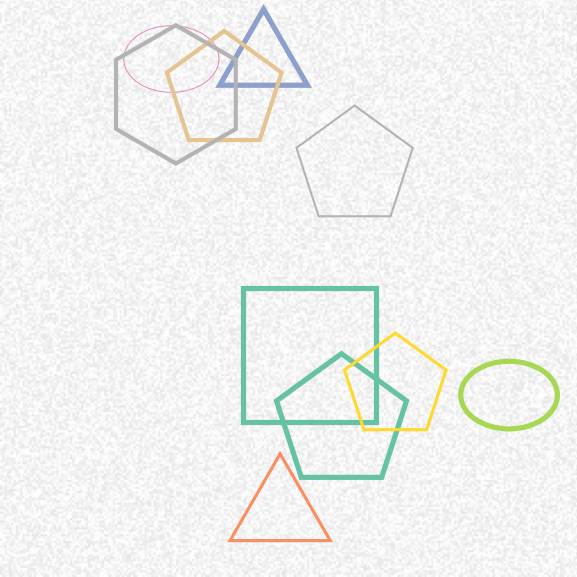[{"shape": "pentagon", "thickness": 2.5, "radius": 0.59, "center": [0.591, 0.268]}, {"shape": "square", "thickness": 2.5, "radius": 0.58, "center": [0.536, 0.385]}, {"shape": "triangle", "thickness": 1.5, "radius": 0.5, "center": [0.485, 0.113]}, {"shape": "triangle", "thickness": 2.5, "radius": 0.44, "center": [0.456, 0.895]}, {"shape": "oval", "thickness": 0.5, "radius": 0.41, "center": [0.297, 0.897]}, {"shape": "oval", "thickness": 2.5, "radius": 0.42, "center": [0.881, 0.315]}, {"shape": "pentagon", "thickness": 1.5, "radius": 0.46, "center": [0.684, 0.33]}, {"shape": "pentagon", "thickness": 2, "radius": 0.52, "center": [0.388, 0.841]}, {"shape": "pentagon", "thickness": 1, "radius": 0.53, "center": [0.614, 0.71]}, {"shape": "hexagon", "thickness": 2, "radius": 0.6, "center": [0.305, 0.836]}]